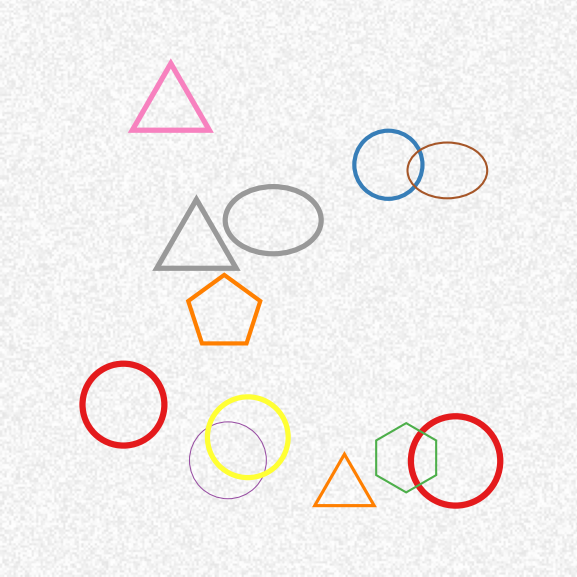[{"shape": "circle", "thickness": 3, "radius": 0.39, "center": [0.789, 0.201]}, {"shape": "circle", "thickness": 3, "radius": 0.35, "center": [0.214, 0.298]}, {"shape": "circle", "thickness": 2, "radius": 0.3, "center": [0.673, 0.714]}, {"shape": "hexagon", "thickness": 1, "radius": 0.3, "center": [0.703, 0.206]}, {"shape": "circle", "thickness": 0.5, "radius": 0.33, "center": [0.395, 0.202]}, {"shape": "pentagon", "thickness": 2, "radius": 0.33, "center": [0.388, 0.458]}, {"shape": "triangle", "thickness": 1.5, "radius": 0.3, "center": [0.596, 0.153]}, {"shape": "circle", "thickness": 2.5, "radius": 0.35, "center": [0.429, 0.242]}, {"shape": "oval", "thickness": 1, "radius": 0.34, "center": [0.775, 0.704]}, {"shape": "triangle", "thickness": 2.5, "radius": 0.39, "center": [0.296, 0.812]}, {"shape": "oval", "thickness": 2.5, "radius": 0.42, "center": [0.473, 0.618]}, {"shape": "triangle", "thickness": 2.5, "radius": 0.4, "center": [0.34, 0.574]}]